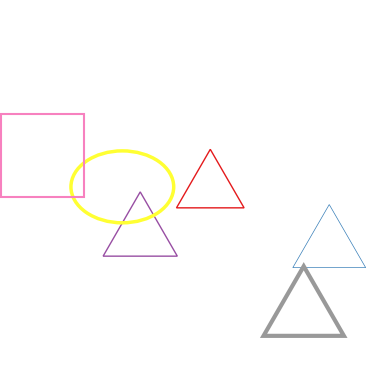[{"shape": "triangle", "thickness": 1, "radius": 0.51, "center": [0.546, 0.511]}, {"shape": "triangle", "thickness": 0.5, "radius": 0.55, "center": [0.855, 0.359]}, {"shape": "triangle", "thickness": 1, "radius": 0.56, "center": [0.364, 0.39]}, {"shape": "oval", "thickness": 2.5, "radius": 0.67, "center": [0.318, 0.515]}, {"shape": "square", "thickness": 1.5, "radius": 0.54, "center": [0.11, 0.597]}, {"shape": "triangle", "thickness": 3, "radius": 0.6, "center": [0.789, 0.188]}]